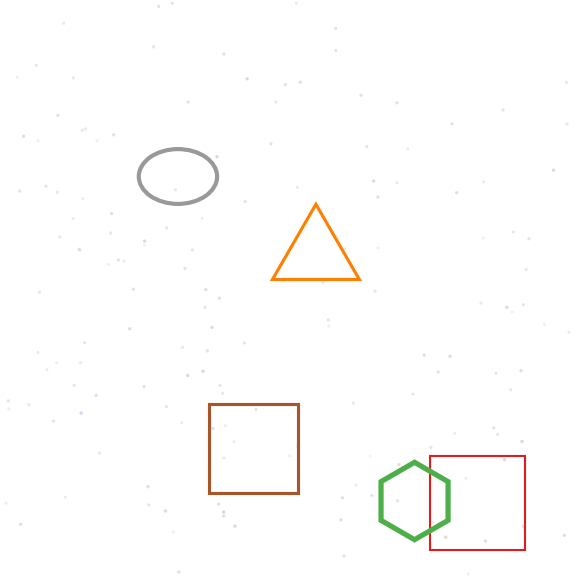[{"shape": "square", "thickness": 1, "radius": 0.41, "center": [0.827, 0.128]}, {"shape": "hexagon", "thickness": 2.5, "radius": 0.34, "center": [0.718, 0.132]}, {"shape": "triangle", "thickness": 1.5, "radius": 0.43, "center": [0.547, 0.559]}, {"shape": "square", "thickness": 1.5, "radius": 0.39, "center": [0.439, 0.223]}, {"shape": "oval", "thickness": 2, "radius": 0.34, "center": [0.308, 0.694]}]